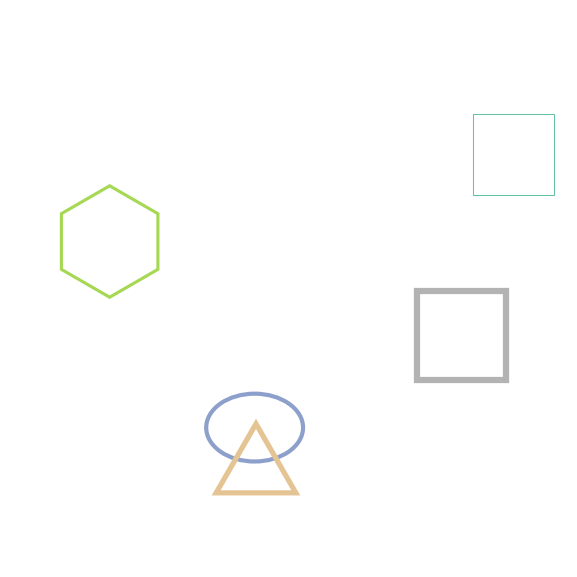[{"shape": "square", "thickness": 0.5, "radius": 0.35, "center": [0.889, 0.732]}, {"shape": "oval", "thickness": 2, "radius": 0.42, "center": [0.441, 0.259]}, {"shape": "hexagon", "thickness": 1.5, "radius": 0.48, "center": [0.19, 0.581]}, {"shape": "triangle", "thickness": 2.5, "radius": 0.4, "center": [0.443, 0.186]}, {"shape": "square", "thickness": 3, "radius": 0.39, "center": [0.799, 0.418]}]